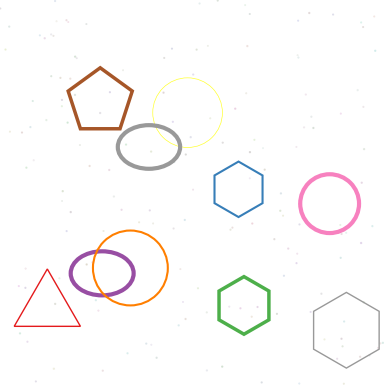[{"shape": "triangle", "thickness": 1, "radius": 0.5, "center": [0.123, 0.202]}, {"shape": "hexagon", "thickness": 1.5, "radius": 0.36, "center": [0.62, 0.508]}, {"shape": "hexagon", "thickness": 2.5, "radius": 0.37, "center": [0.634, 0.207]}, {"shape": "oval", "thickness": 3, "radius": 0.41, "center": [0.265, 0.29]}, {"shape": "circle", "thickness": 1.5, "radius": 0.49, "center": [0.339, 0.304]}, {"shape": "circle", "thickness": 0.5, "radius": 0.45, "center": [0.487, 0.707]}, {"shape": "pentagon", "thickness": 2.5, "radius": 0.44, "center": [0.26, 0.736]}, {"shape": "circle", "thickness": 3, "radius": 0.38, "center": [0.856, 0.471]}, {"shape": "hexagon", "thickness": 1, "radius": 0.49, "center": [0.9, 0.142]}, {"shape": "oval", "thickness": 3, "radius": 0.4, "center": [0.387, 0.618]}]